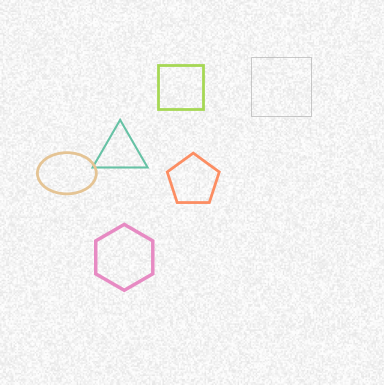[{"shape": "triangle", "thickness": 1.5, "radius": 0.41, "center": [0.312, 0.606]}, {"shape": "pentagon", "thickness": 2, "radius": 0.36, "center": [0.502, 0.531]}, {"shape": "hexagon", "thickness": 2.5, "radius": 0.43, "center": [0.323, 0.332]}, {"shape": "square", "thickness": 2, "radius": 0.29, "center": [0.469, 0.774]}, {"shape": "oval", "thickness": 2, "radius": 0.38, "center": [0.174, 0.55]}, {"shape": "square", "thickness": 0.5, "radius": 0.39, "center": [0.729, 0.775]}]